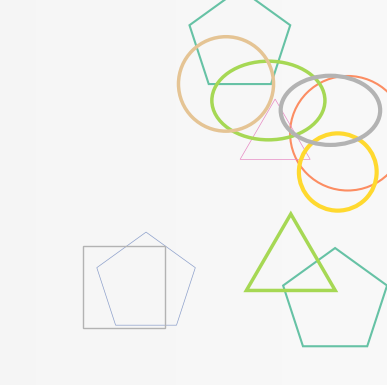[{"shape": "pentagon", "thickness": 1.5, "radius": 0.68, "center": [0.619, 0.892]}, {"shape": "pentagon", "thickness": 1.5, "radius": 0.71, "center": [0.865, 0.215]}, {"shape": "circle", "thickness": 1.5, "radius": 0.74, "center": [0.897, 0.654]}, {"shape": "pentagon", "thickness": 0.5, "radius": 0.67, "center": [0.377, 0.263]}, {"shape": "triangle", "thickness": 0.5, "radius": 0.52, "center": [0.71, 0.638]}, {"shape": "oval", "thickness": 2.5, "radius": 0.73, "center": [0.693, 0.739]}, {"shape": "triangle", "thickness": 2.5, "radius": 0.66, "center": [0.751, 0.312]}, {"shape": "circle", "thickness": 3, "radius": 0.5, "center": [0.872, 0.553]}, {"shape": "circle", "thickness": 2.5, "radius": 0.61, "center": [0.583, 0.782]}, {"shape": "oval", "thickness": 3, "radius": 0.64, "center": [0.853, 0.713]}, {"shape": "square", "thickness": 1, "radius": 0.53, "center": [0.32, 0.254]}]